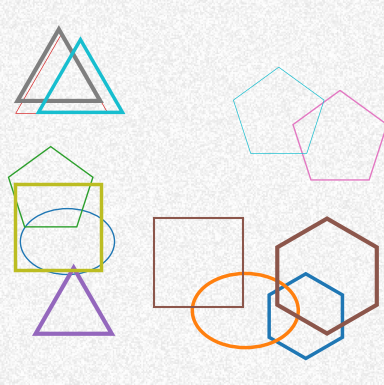[{"shape": "hexagon", "thickness": 2.5, "radius": 0.55, "center": [0.794, 0.179]}, {"shape": "oval", "thickness": 1, "radius": 0.61, "center": [0.175, 0.373]}, {"shape": "oval", "thickness": 2.5, "radius": 0.69, "center": [0.637, 0.193]}, {"shape": "pentagon", "thickness": 1, "radius": 0.58, "center": [0.132, 0.504]}, {"shape": "triangle", "thickness": 0.5, "radius": 0.69, "center": [0.161, 0.774]}, {"shape": "triangle", "thickness": 3, "radius": 0.57, "center": [0.191, 0.19]}, {"shape": "hexagon", "thickness": 3, "radius": 0.75, "center": [0.849, 0.283]}, {"shape": "square", "thickness": 1.5, "radius": 0.58, "center": [0.516, 0.318]}, {"shape": "pentagon", "thickness": 1, "radius": 0.64, "center": [0.883, 0.637]}, {"shape": "triangle", "thickness": 3, "radius": 0.62, "center": [0.153, 0.8]}, {"shape": "square", "thickness": 2.5, "radius": 0.56, "center": [0.152, 0.41]}, {"shape": "triangle", "thickness": 2.5, "radius": 0.63, "center": [0.209, 0.771]}, {"shape": "pentagon", "thickness": 0.5, "radius": 0.62, "center": [0.724, 0.702]}]